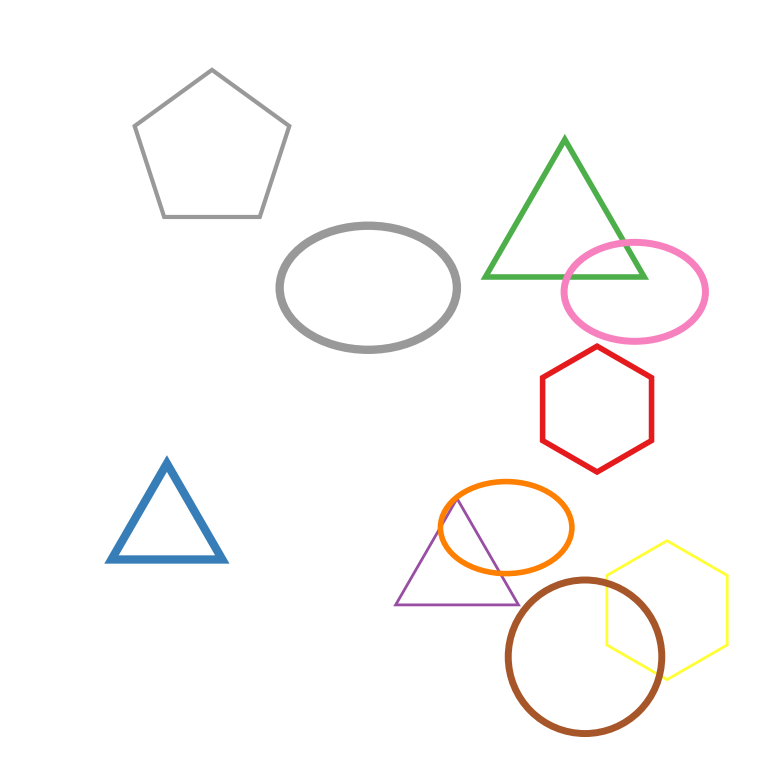[{"shape": "hexagon", "thickness": 2, "radius": 0.41, "center": [0.775, 0.469]}, {"shape": "triangle", "thickness": 3, "radius": 0.42, "center": [0.217, 0.315]}, {"shape": "triangle", "thickness": 2, "radius": 0.6, "center": [0.734, 0.7]}, {"shape": "triangle", "thickness": 1, "radius": 0.46, "center": [0.594, 0.26]}, {"shape": "oval", "thickness": 2, "radius": 0.43, "center": [0.657, 0.315]}, {"shape": "hexagon", "thickness": 1, "radius": 0.45, "center": [0.866, 0.208]}, {"shape": "circle", "thickness": 2.5, "radius": 0.5, "center": [0.76, 0.147]}, {"shape": "oval", "thickness": 2.5, "radius": 0.46, "center": [0.824, 0.621]}, {"shape": "pentagon", "thickness": 1.5, "radius": 0.53, "center": [0.275, 0.804]}, {"shape": "oval", "thickness": 3, "radius": 0.58, "center": [0.478, 0.626]}]